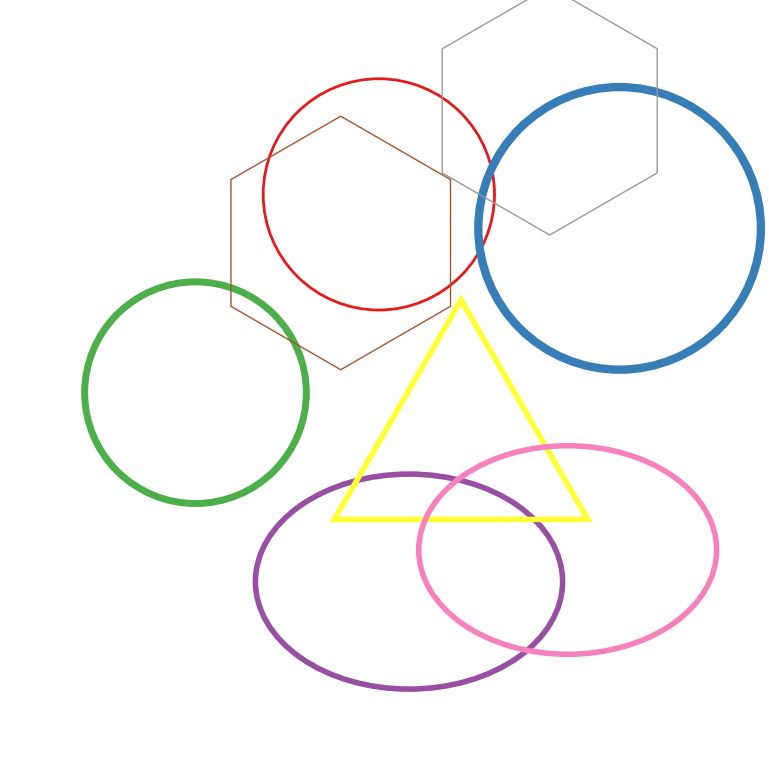[{"shape": "circle", "thickness": 1, "radius": 0.75, "center": [0.492, 0.748]}, {"shape": "circle", "thickness": 3, "radius": 0.92, "center": [0.805, 0.703]}, {"shape": "circle", "thickness": 2.5, "radius": 0.72, "center": [0.254, 0.49]}, {"shape": "oval", "thickness": 2, "radius": 1.0, "center": [0.531, 0.245]}, {"shape": "triangle", "thickness": 2, "radius": 0.95, "center": [0.599, 0.42]}, {"shape": "hexagon", "thickness": 0.5, "radius": 0.82, "center": [0.442, 0.684]}, {"shape": "oval", "thickness": 2, "radius": 0.97, "center": [0.737, 0.286]}, {"shape": "hexagon", "thickness": 0.5, "radius": 0.81, "center": [0.714, 0.856]}]